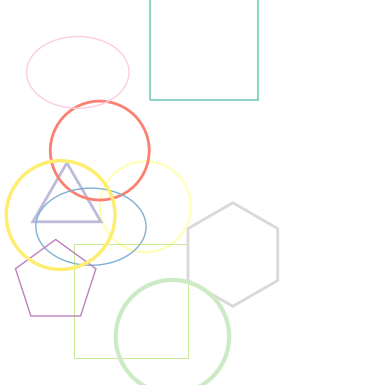[{"shape": "square", "thickness": 1.5, "radius": 0.71, "center": [0.53, 0.882]}, {"shape": "circle", "thickness": 1.5, "radius": 0.59, "center": [0.378, 0.463]}, {"shape": "triangle", "thickness": 2, "radius": 0.51, "center": [0.174, 0.475]}, {"shape": "circle", "thickness": 2, "radius": 0.64, "center": [0.259, 0.609]}, {"shape": "oval", "thickness": 1, "radius": 0.72, "center": [0.236, 0.411]}, {"shape": "square", "thickness": 0.5, "radius": 0.74, "center": [0.341, 0.218]}, {"shape": "oval", "thickness": 1, "radius": 0.67, "center": [0.202, 0.812]}, {"shape": "hexagon", "thickness": 2, "radius": 0.67, "center": [0.605, 0.339]}, {"shape": "pentagon", "thickness": 1, "radius": 0.55, "center": [0.145, 0.268]}, {"shape": "circle", "thickness": 3, "radius": 0.74, "center": [0.448, 0.126]}, {"shape": "circle", "thickness": 2.5, "radius": 0.71, "center": [0.158, 0.441]}]